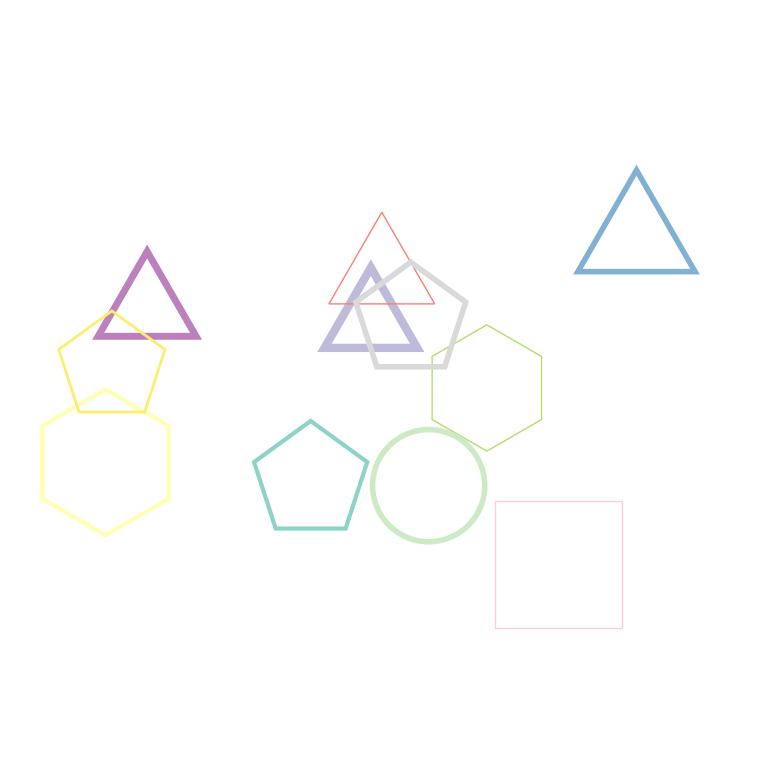[{"shape": "pentagon", "thickness": 1.5, "radius": 0.39, "center": [0.403, 0.376]}, {"shape": "hexagon", "thickness": 1.5, "radius": 0.47, "center": [0.137, 0.4]}, {"shape": "triangle", "thickness": 3, "radius": 0.35, "center": [0.482, 0.583]}, {"shape": "triangle", "thickness": 0.5, "radius": 0.4, "center": [0.496, 0.645]}, {"shape": "triangle", "thickness": 2, "radius": 0.44, "center": [0.827, 0.691]}, {"shape": "hexagon", "thickness": 0.5, "radius": 0.41, "center": [0.632, 0.496]}, {"shape": "square", "thickness": 0.5, "radius": 0.41, "center": [0.725, 0.267]}, {"shape": "pentagon", "thickness": 2, "radius": 0.38, "center": [0.533, 0.584]}, {"shape": "triangle", "thickness": 2.5, "radius": 0.37, "center": [0.191, 0.6]}, {"shape": "circle", "thickness": 2, "radius": 0.36, "center": [0.557, 0.369]}, {"shape": "pentagon", "thickness": 1, "radius": 0.36, "center": [0.145, 0.524]}]